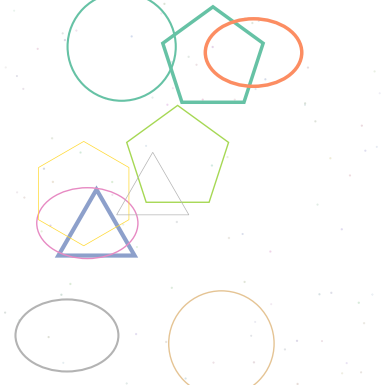[{"shape": "pentagon", "thickness": 2.5, "radius": 0.69, "center": [0.553, 0.845]}, {"shape": "circle", "thickness": 1.5, "radius": 0.7, "center": [0.316, 0.879]}, {"shape": "oval", "thickness": 2.5, "radius": 0.63, "center": [0.659, 0.864]}, {"shape": "triangle", "thickness": 3, "radius": 0.57, "center": [0.251, 0.393]}, {"shape": "oval", "thickness": 1, "radius": 0.66, "center": [0.227, 0.42]}, {"shape": "pentagon", "thickness": 1, "radius": 0.7, "center": [0.461, 0.587]}, {"shape": "hexagon", "thickness": 0.5, "radius": 0.68, "center": [0.217, 0.497]}, {"shape": "circle", "thickness": 1, "radius": 0.68, "center": [0.575, 0.108]}, {"shape": "oval", "thickness": 1.5, "radius": 0.67, "center": [0.174, 0.129]}, {"shape": "triangle", "thickness": 0.5, "radius": 0.54, "center": [0.397, 0.496]}]